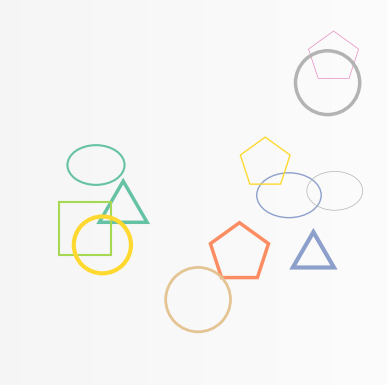[{"shape": "triangle", "thickness": 2.5, "radius": 0.36, "center": [0.318, 0.458]}, {"shape": "oval", "thickness": 1.5, "radius": 0.37, "center": [0.248, 0.571]}, {"shape": "pentagon", "thickness": 2.5, "radius": 0.39, "center": [0.618, 0.343]}, {"shape": "oval", "thickness": 1, "radius": 0.42, "center": [0.746, 0.493]}, {"shape": "triangle", "thickness": 3, "radius": 0.31, "center": [0.809, 0.336]}, {"shape": "pentagon", "thickness": 0.5, "radius": 0.34, "center": [0.861, 0.852]}, {"shape": "square", "thickness": 1.5, "radius": 0.34, "center": [0.219, 0.407]}, {"shape": "circle", "thickness": 3, "radius": 0.37, "center": [0.264, 0.364]}, {"shape": "pentagon", "thickness": 1, "radius": 0.34, "center": [0.684, 0.576]}, {"shape": "circle", "thickness": 2, "radius": 0.42, "center": [0.511, 0.222]}, {"shape": "circle", "thickness": 2.5, "radius": 0.41, "center": [0.845, 0.785]}, {"shape": "oval", "thickness": 0.5, "radius": 0.36, "center": [0.864, 0.504]}]